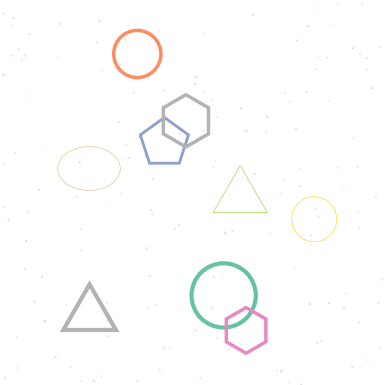[{"shape": "circle", "thickness": 3, "radius": 0.42, "center": [0.581, 0.233]}, {"shape": "circle", "thickness": 2.5, "radius": 0.31, "center": [0.357, 0.86]}, {"shape": "pentagon", "thickness": 2, "radius": 0.33, "center": [0.427, 0.629]}, {"shape": "hexagon", "thickness": 2.5, "radius": 0.3, "center": [0.639, 0.142]}, {"shape": "triangle", "thickness": 0.5, "radius": 0.41, "center": [0.624, 0.489]}, {"shape": "circle", "thickness": 0.5, "radius": 0.29, "center": [0.816, 0.431]}, {"shape": "oval", "thickness": 0.5, "radius": 0.41, "center": [0.231, 0.562]}, {"shape": "hexagon", "thickness": 2.5, "radius": 0.34, "center": [0.483, 0.686]}, {"shape": "triangle", "thickness": 3, "radius": 0.39, "center": [0.233, 0.183]}]